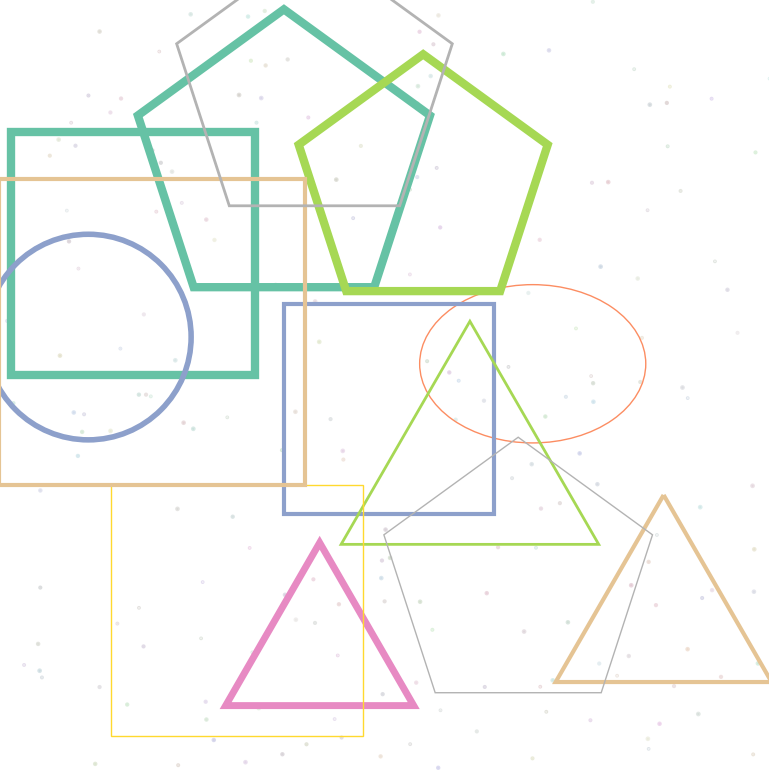[{"shape": "square", "thickness": 3, "radius": 0.79, "center": [0.173, 0.671]}, {"shape": "pentagon", "thickness": 3, "radius": 1.0, "center": [0.369, 0.788]}, {"shape": "oval", "thickness": 0.5, "radius": 0.73, "center": [0.692, 0.528]}, {"shape": "square", "thickness": 1.5, "radius": 0.68, "center": [0.505, 0.469]}, {"shape": "circle", "thickness": 2, "radius": 0.67, "center": [0.115, 0.562]}, {"shape": "triangle", "thickness": 2.5, "radius": 0.71, "center": [0.415, 0.154]}, {"shape": "triangle", "thickness": 1, "radius": 0.97, "center": [0.61, 0.39]}, {"shape": "pentagon", "thickness": 3, "radius": 0.85, "center": [0.55, 0.759]}, {"shape": "square", "thickness": 0.5, "radius": 0.82, "center": [0.308, 0.207]}, {"shape": "triangle", "thickness": 1.5, "radius": 0.81, "center": [0.862, 0.195]}, {"shape": "square", "thickness": 1.5, "radius": 0.99, "center": [0.198, 0.569]}, {"shape": "pentagon", "thickness": 1, "radius": 0.94, "center": [0.408, 0.885]}, {"shape": "pentagon", "thickness": 0.5, "radius": 0.92, "center": [0.673, 0.249]}]